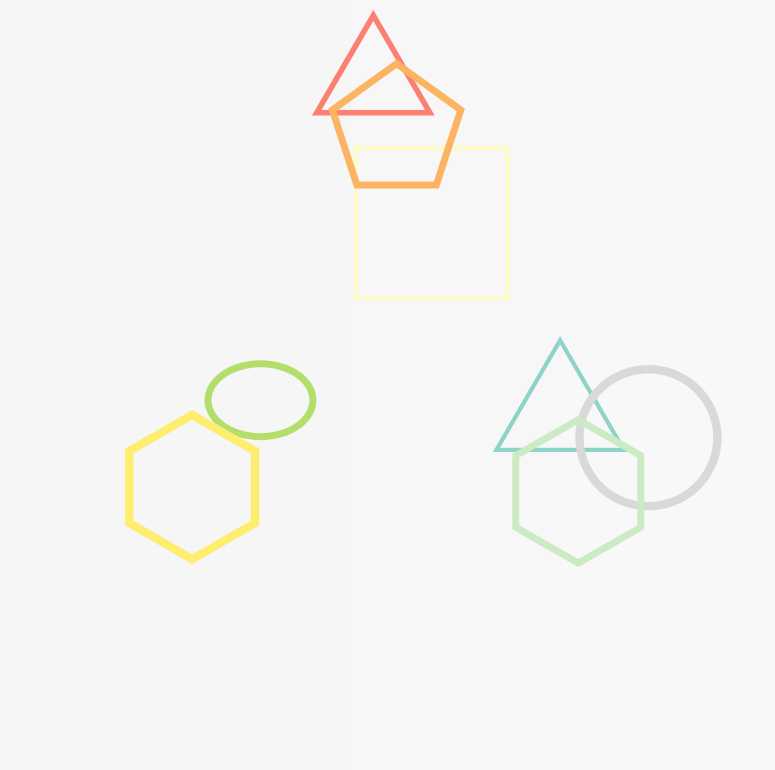[{"shape": "triangle", "thickness": 1.5, "radius": 0.47, "center": [0.723, 0.463]}, {"shape": "square", "thickness": 1, "radius": 0.49, "center": [0.556, 0.712]}, {"shape": "triangle", "thickness": 2, "radius": 0.42, "center": [0.482, 0.896]}, {"shape": "pentagon", "thickness": 2.5, "radius": 0.44, "center": [0.512, 0.83]}, {"shape": "oval", "thickness": 2.5, "radius": 0.34, "center": [0.336, 0.48]}, {"shape": "circle", "thickness": 3, "radius": 0.44, "center": [0.837, 0.432]}, {"shape": "hexagon", "thickness": 2.5, "radius": 0.47, "center": [0.746, 0.362]}, {"shape": "hexagon", "thickness": 3, "radius": 0.47, "center": [0.248, 0.367]}]